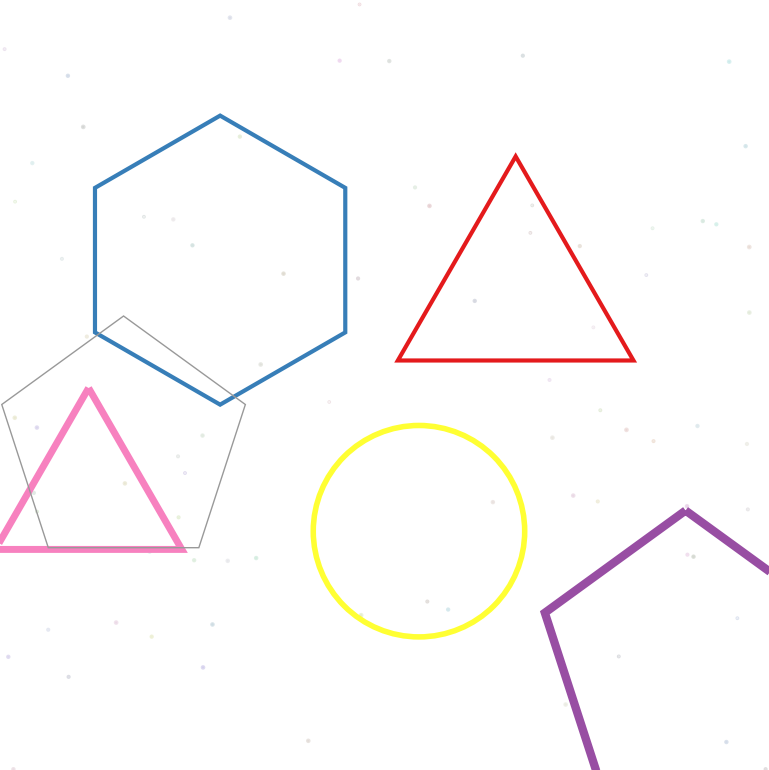[{"shape": "triangle", "thickness": 1.5, "radius": 0.88, "center": [0.67, 0.62]}, {"shape": "hexagon", "thickness": 1.5, "radius": 0.94, "center": [0.286, 0.662]}, {"shape": "pentagon", "thickness": 3, "radius": 0.96, "center": [0.89, 0.145]}, {"shape": "circle", "thickness": 2, "radius": 0.69, "center": [0.544, 0.31]}, {"shape": "triangle", "thickness": 2.5, "radius": 0.7, "center": [0.115, 0.356]}, {"shape": "pentagon", "thickness": 0.5, "radius": 0.83, "center": [0.16, 0.423]}]